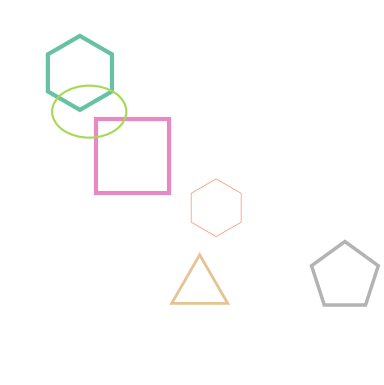[{"shape": "hexagon", "thickness": 3, "radius": 0.48, "center": [0.208, 0.811]}, {"shape": "hexagon", "thickness": 0.5, "radius": 0.37, "center": [0.561, 0.46]}, {"shape": "square", "thickness": 3, "radius": 0.48, "center": [0.344, 0.595]}, {"shape": "oval", "thickness": 1.5, "radius": 0.48, "center": [0.232, 0.71]}, {"shape": "triangle", "thickness": 2, "radius": 0.42, "center": [0.519, 0.254]}, {"shape": "pentagon", "thickness": 2.5, "radius": 0.46, "center": [0.896, 0.282]}]